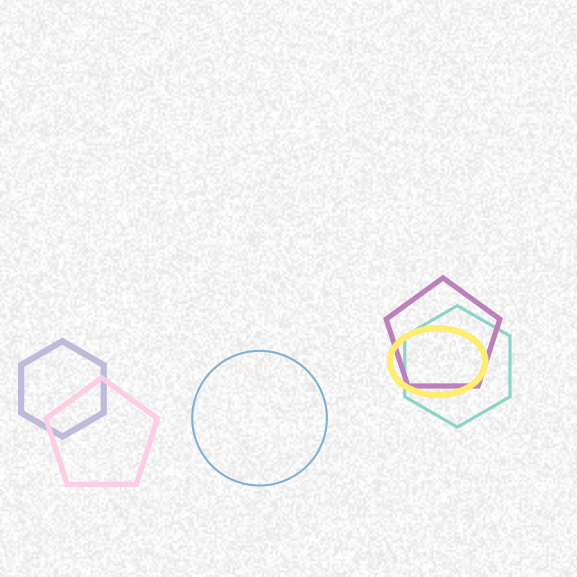[{"shape": "hexagon", "thickness": 1.5, "radius": 0.53, "center": [0.792, 0.365]}, {"shape": "hexagon", "thickness": 3, "radius": 0.41, "center": [0.108, 0.326]}, {"shape": "circle", "thickness": 1, "radius": 0.58, "center": [0.449, 0.275]}, {"shape": "pentagon", "thickness": 2.5, "radius": 0.51, "center": [0.176, 0.243]}, {"shape": "pentagon", "thickness": 2.5, "radius": 0.52, "center": [0.767, 0.415]}, {"shape": "oval", "thickness": 3, "radius": 0.41, "center": [0.758, 0.373]}]